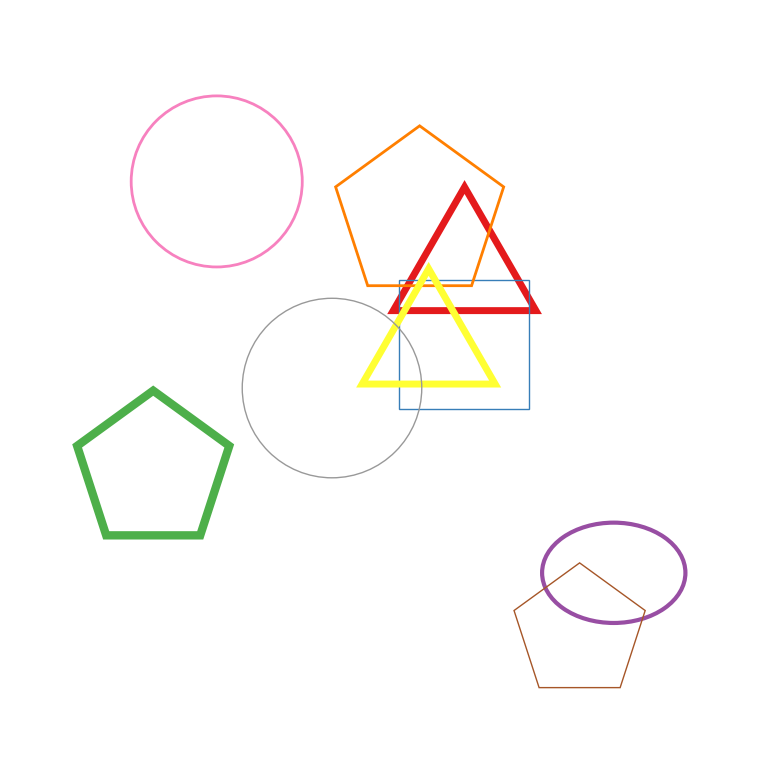[{"shape": "triangle", "thickness": 2.5, "radius": 0.54, "center": [0.603, 0.65]}, {"shape": "square", "thickness": 0.5, "radius": 0.42, "center": [0.603, 0.552]}, {"shape": "pentagon", "thickness": 3, "radius": 0.52, "center": [0.199, 0.389]}, {"shape": "oval", "thickness": 1.5, "radius": 0.47, "center": [0.797, 0.256]}, {"shape": "pentagon", "thickness": 1, "radius": 0.57, "center": [0.545, 0.722]}, {"shape": "triangle", "thickness": 2.5, "radius": 0.5, "center": [0.557, 0.551]}, {"shape": "pentagon", "thickness": 0.5, "radius": 0.45, "center": [0.753, 0.179]}, {"shape": "circle", "thickness": 1, "radius": 0.56, "center": [0.281, 0.764]}, {"shape": "circle", "thickness": 0.5, "radius": 0.58, "center": [0.431, 0.496]}]